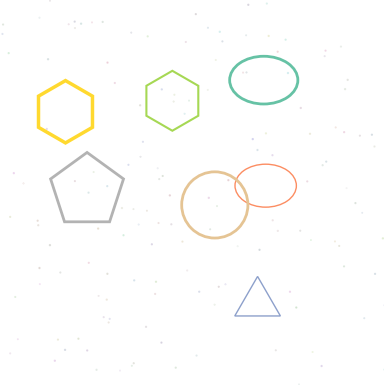[{"shape": "oval", "thickness": 2, "radius": 0.44, "center": [0.685, 0.792]}, {"shape": "oval", "thickness": 1, "radius": 0.4, "center": [0.69, 0.518]}, {"shape": "triangle", "thickness": 1, "radius": 0.34, "center": [0.669, 0.214]}, {"shape": "hexagon", "thickness": 1.5, "radius": 0.39, "center": [0.448, 0.738]}, {"shape": "hexagon", "thickness": 2.5, "radius": 0.4, "center": [0.17, 0.71]}, {"shape": "circle", "thickness": 2, "radius": 0.43, "center": [0.558, 0.468]}, {"shape": "pentagon", "thickness": 2, "radius": 0.5, "center": [0.226, 0.504]}]